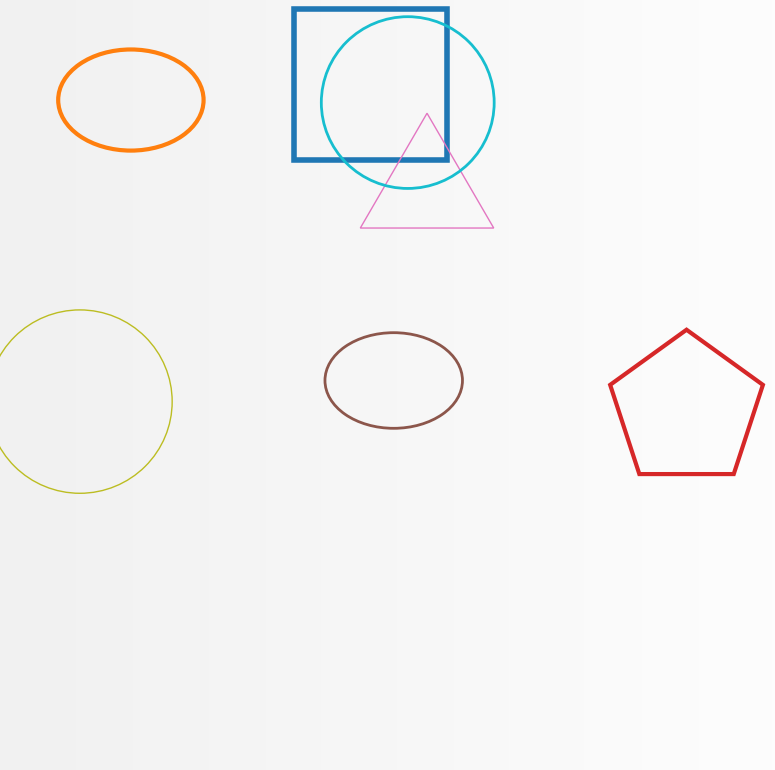[{"shape": "square", "thickness": 2, "radius": 0.49, "center": [0.478, 0.89]}, {"shape": "oval", "thickness": 1.5, "radius": 0.47, "center": [0.169, 0.87]}, {"shape": "pentagon", "thickness": 1.5, "radius": 0.52, "center": [0.886, 0.468]}, {"shape": "oval", "thickness": 1, "radius": 0.44, "center": [0.508, 0.506]}, {"shape": "triangle", "thickness": 0.5, "radius": 0.5, "center": [0.551, 0.754]}, {"shape": "circle", "thickness": 0.5, "radius": 0.6, "center": [0.103, 0.478]}, {"shape": "circle", "thickness": 1, "radius": 0.56, "center": [0.526, 0.867]}]